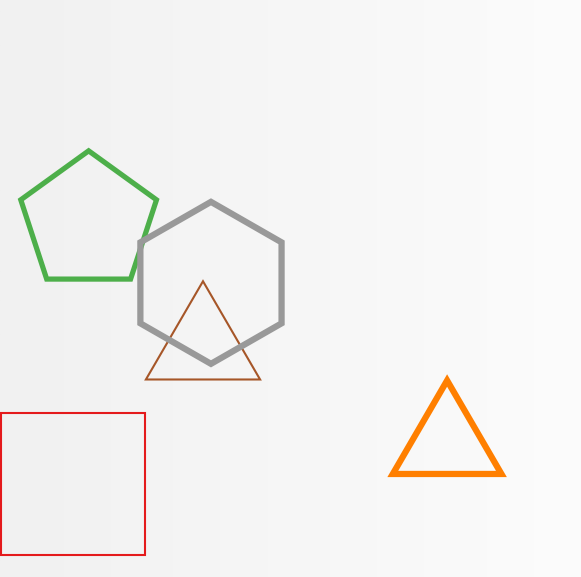[{"shape": "square", "thickness": 1, "radius": 0.62, "center": [0.126, 0.161]}, {"shape": "pentagon", "thickness": 2.5, "radius": 0.61, "center": [0.152, 0.615]}, {"shape": "triangle", "thickness": 3, "radius": 0.54, "center": [0.769, 0.232]}, {"shape": "triangle", "thickness": 1, "radius": 0.57, "center": [0.349, 0.399]}, {"shape": "hexagon", "thickness": 3, "radius": 0.7, "center": [0.363, 0.509]}]